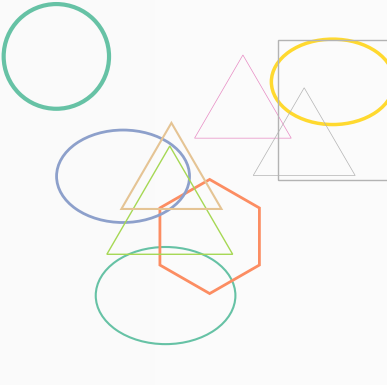[{"shape": "circle", "thickness": 3, "radius": 0.68, "center": [0.145, 0.853]}, {"shape": "oval", "thickness": 1.5, "radius": 0.9, "center": [0.427, 0.232]}, {"shape": "hexagon", "thickness": 2, "radius": 0.74, "center": [0.541, 0.386]}, {"shape": "oval", "thickness": 2, "radius": 0.86, "center": [0.318, 0.542]}, {"shape": "triangle", "thickness": 0.5, "radius": 0.72, "center": [0.627, 0.713]}, {"shape": "triangle", "thickness": 1, "radius": 0.94, "center": [0.438, 0.433]}, {"shape": "oval", "thickness": 2.5, "radius": 0.79, "center": [0.859, 0.787]}, {"shape": "triangle", "thickness": 1.5, "radius": 0.75, "center": [0.442, 0.532]}, {"shape": "triangle", "thickness": 0.5, "radius": 0.76, "center": [0.785, 0.62]}, {"shape": "square", "thickness": 1, "radius": 0.91, "center": [0.9, 0.714]}]